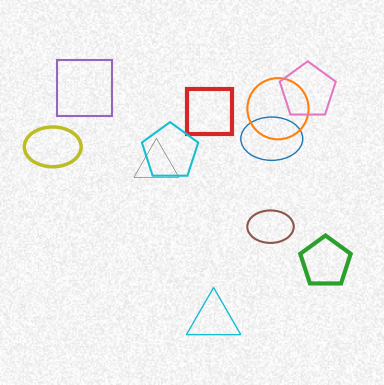[{"shape": "oval", "thickness": 1, "radius": 0.4, "center": [0.706, 0.64]}, {"shape": "circle", "thickness": 1.5, "radius": 0.4, "center": [0.722, 0.718]}, {"shape": "pentagon", "thickness": 3, "radius": 0.34, "center": [0.845, 0.319]}, {"shape": "square", "thickness": 3, "radius": 0.29, "center": [0.544, 0.711]}, {"shape": "square", "thickness": 1.5, "radius": 0.36, "center": [0.219, 0.772]}, {"shape": "oval", "thickness": 1.5, "radius": 0.3, "center": [0.703, 0.411]}, {"shape": "pentagon", "thickness": 1.5, "radius": 0.38, "center": [0.799, 0.764]}, {"shape": "triangle", "thickness": 0.5, "radius": 0.34, "center": [0.406, 0.573]}, {"shape": "oval", "thickness": 2.5, "radius": 0.37, "center": [0.137, 0.619]}, {"shape": "triangle", "thickness": 1, "radius": 0.41, "center": [0.555, 0.172]}, {"shape": "pentagon", "thickness": 1.5, "radius": 0.38, "center": [0.442, 0.606]}]